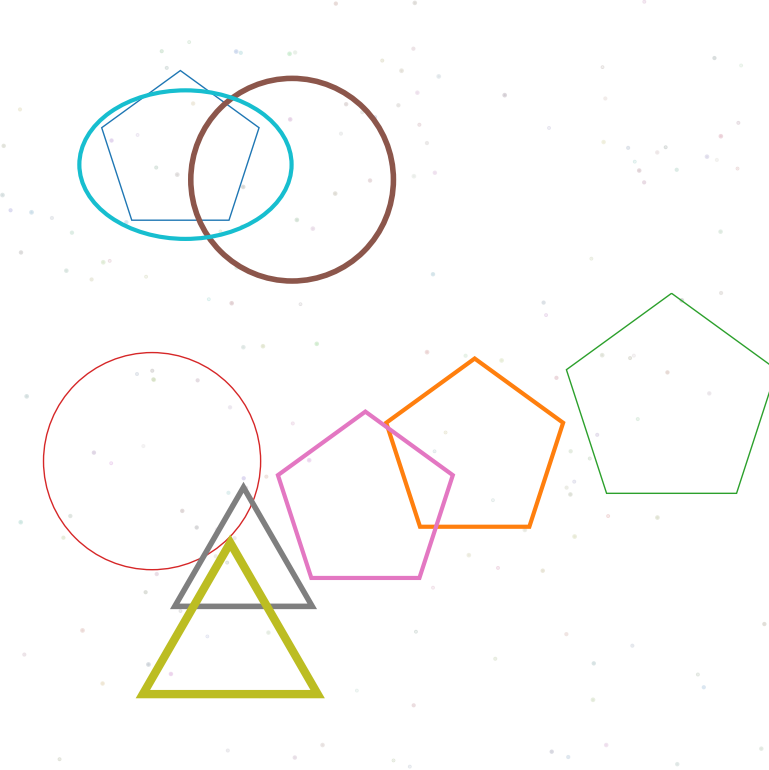[{"shape": "pentagon", "thickness": 0.5, "radius": 0.54, "center": [0.234, 0.801]}, {"shape": "pentagon", "thickness": 1.5, "radius": 0.6, "center": [0.616, 0.414]}, {"shape": "pentagon", "thickness": 0.5, "radius": 0.72, "center": [0.872, 0.475]}, {"shape": "circle", "thickness": 0.5, "radius": 0.7, "center": [0.197, 0.401]}, {"shape": "circle", "thickness": 2, "radius": 0.66, "center": [0.379, 0.767]}, {"shape": "pentagon", "thickness": 1.5, "radius": 0.6, "center": [0.475, 0.346]}, {"shape": "triangle", "thickness": 2, "radius": 0.52, "center": [0.316, 0.264]}, {"shape": "triangle", "thickness": 3, "radius": 0.66, "center": [0.299, 0.164]}, {"shape": "oval", "thickness": 1.5, "radius": 0.69, "center": [0.241, 0.786]}]